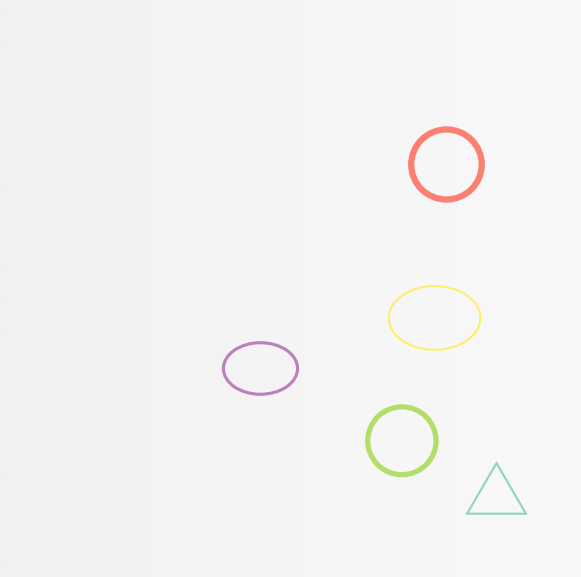[{"shape": "triangle", "thickness": 1, "radius": 0.29, "center": [0.854, 0.139]}, {"shape": "circle", "thickness": 3, "radius": 0.3, "center": [0.768, 0.714]}, {"shape": "circle", "thickness": 2.5, "radius": 0.29, "center": [0.691, 0.236]}, {"shape": "oval", "thickness": 1.5, "radius": 0.32, "center": [0.448, 0.361]}, {"shape": "oval", "thickness": 1, "radius": 0.39, "center": [0.748, 0.449]}]